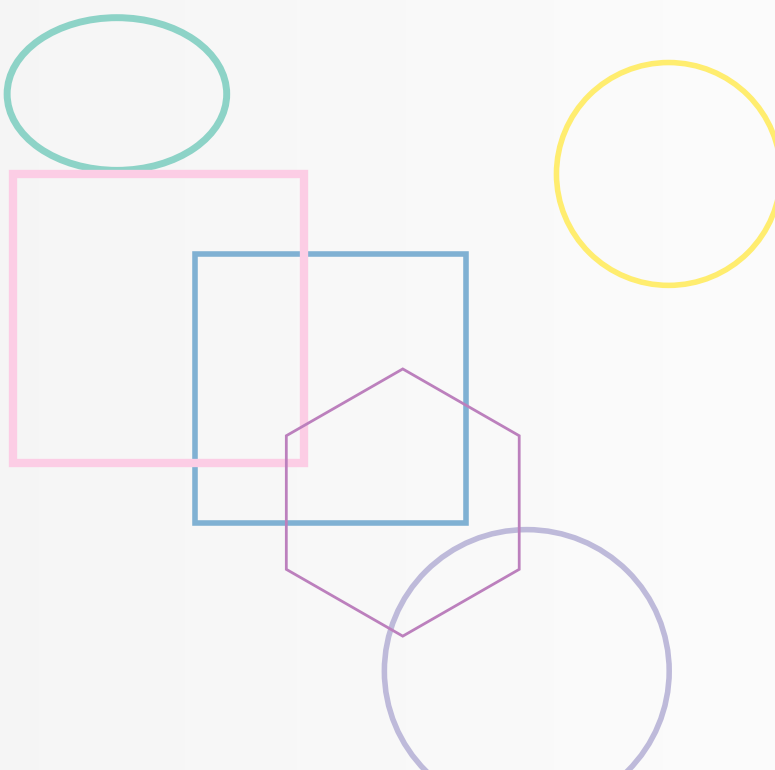[{"shape": "oval", "thickness": 2.5, "radius": 0.71, "center": [0.151, 0.878]}, {"shape": "circle", "thickness": 2, "radius": 0.92, "center": [0.68, 0.128]}, {"shape": "square", "thickness": 2, "radius": 0.87, "center": [0.426, 0.495]}, {"shape": "square", "thickness": 3, "radius": 0.94, "center": [0.204, 0.587]}, {"shape": "hexagon", "thickness": 1, "radius": 0.87, "center": [0.52, 0.347]}, {"shape": "circle", "thickness": 2, "radius": 0.72, "center": [0.863, 0.774]}]